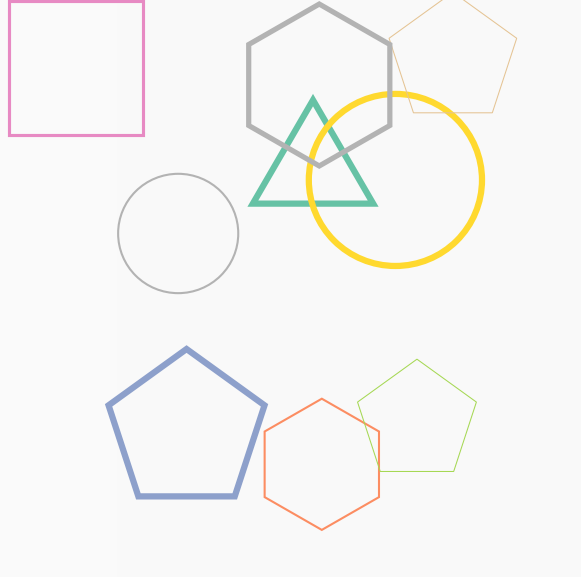[{"shape": "triangle", "thickness": 3, "radius": 0.6, "center": [0.539, 0.706]}, {"shape": "hexagon", "thickness": 1, "radius": 0.57, "center": [0.554, 0.195]}, {"shape": "pentagon", "thickness": 3, "radius": 0.71, "center": [0.321, 0.254]}, {"shape": "square", "thickness": 1.5, "radius": 0.58, "center": [0.131, 0.882]}, {"shape": "pentagon", "thickness": 0.5, "radius": 0.54, "center": [0.717, 0.27]}, {"shape": "circle", "thickness": 3, "radius": 0.74, "center": [0.68, 0.688]}, {"shape": "pentagon", "thickness": 0.5, "radius": 0.58, "center": [0.779, 0.897]}, {"shape": "hexagon", "thickness": 2.5, "radius": 0.7, "center": [0.549, 0.852]}, {"shape": "circle", "thickness": 1, "radius": 0.52, "center": [0.307, 0.595]}]